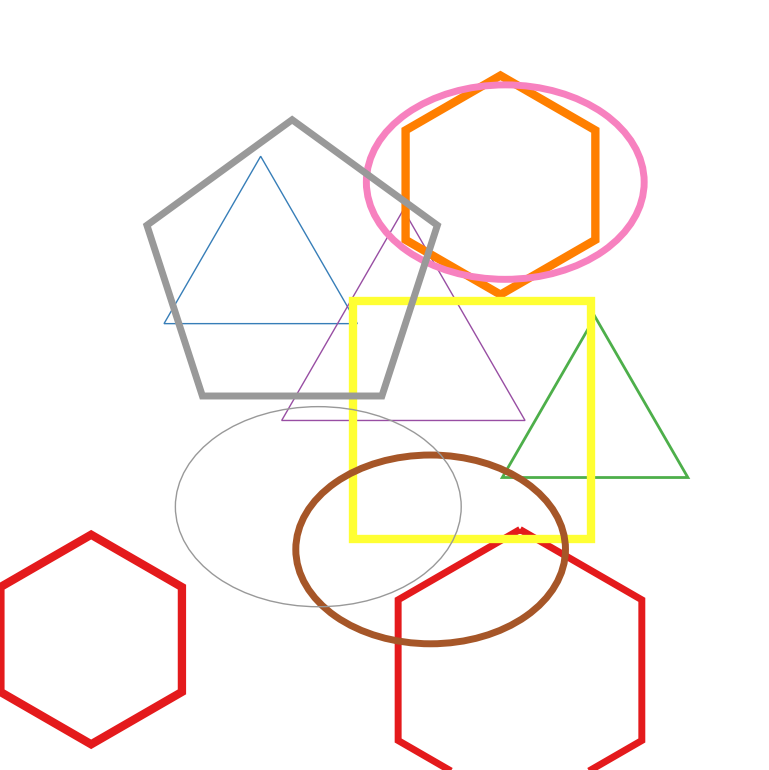[{"shape": "hexagon", "thickness": 3, "radius": 0.68, "center": [0.118, 0.169]}, {"shape": "hexagon", "thickness": 2.5, "radius": 0.91, "center": [0.675, 0.13]}, {"shape": "triangle", "thickness": 0.5, "radius": 0.72, "center": [0.339, 0.652]}, {"shape": "triangle", "thickness": 1, "radius": 0.7, "center": [0.773, 0.449]}, {"shape": "triangle", "thickness": 0.5, "radius": 0.91, "center": [0.524, 0.545]}, {"shape": "hexagon", "thickness": 3, "radius": 0.71, "center": [0.65, 0.76]}, {"shape": "square", "thickness": 3, "radius": 0.77, "center": [0.613, 0.454]}, {"shape": "oval", "thickness": 2.5, "radius": 0.88, "center": [0.559, 0.286]}, {"shape": "oval", "thickness": 2.5, "radius": 0.9, "center": [0.656, 0.764]}, {"shape": "pentagon", "thickness": 2.5, "radius": 0.99, "center": [0.379, 0.646]}, {"shape": "oval", "thickness": 0.5, "radius": 0.93, "center": [0.413, 0.342]}]